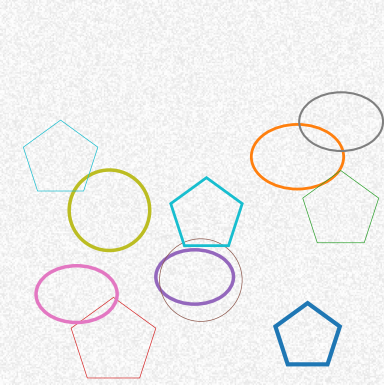[{"shape": "pentagon", "thickness": 3, "radius": 0.44, "center": [0.799, 0.125]}, {"shape": "oval", "thickness": 2, "radius": 0.6, "center": [0.773, 0.593]}, {"shape": "pentagon", "thickness": 0.5, "radius": 0.52, "center": [0.885, 0.453]}, {"shape": "pentagon", "thickness": 0.5, "radius": 0.58, "center": [0.295, 0.112]}, {"shape": "oval", "thickness": 2.5, "radius": 0.5, "center": [0.506, 0.281]}, {"shape": "circle", "thickness": 0.5, "radius": 0.54, "center": [0.522, 0.272]}, {"shape": "oval", "thickness": 2.5, "radius": 0.53, "center": [0.199, 0.236]}, {"shape": "oval", "thickness": 1.5, "radius": 0.54, "center": [0.886, 0.684]}, {"shape": "circle", "thickness": 2.5, "radius": 0.52, "center": [0.284, 0.454]}, {"shape": "pentagon", "thickness": 0.5, "radius": 0.51, "center": [0.157, 0.586]}, {"shape": "pentagon", "thickness": 2, "radius": 0.49, "center": [0.536, 0.441]}]